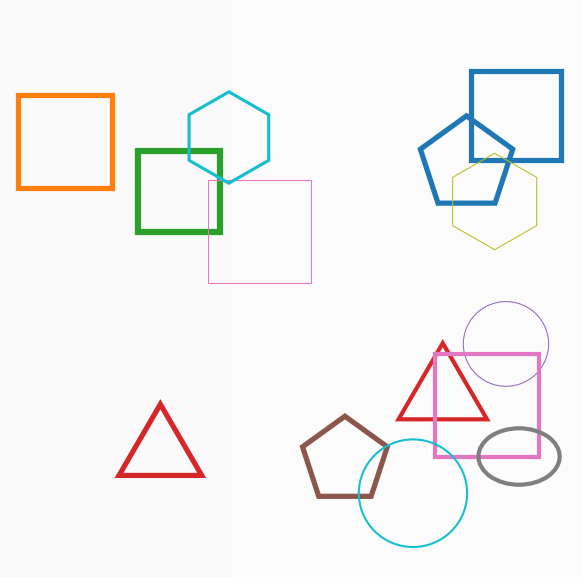[{"shape": "pentagon", "thickness": 2.5, "radius": 0.42, "center": [0.803, 0.715]}, {"shape": "square", "thickness": 2.5, "radius": 0.39, "center": [0.888, 0.799]}, {"shape": "square", "thickness": 2.5, "radius": 0.4, "center": [0.112, 0.754]}, {"shape": "square", "thickness": 3, "radius": 0.35, "center": [0.309, 0.667]}, {"shape": "triangle", "thickness": 2, "radius": 0.44, "center": [0.762, 0.317]}, {"shape": "triangle", "thickness": 2.5, "radius": 0.41, "center": [0.276, 0.217]}, {"shape": "circle", "thickness": 0.5, "radius": 0.37, "center": [0.87, 0.404]}, {"shape": "pentagon", "thickness": 2.5, "radius": 0.38, "center": [0.593, 0.202]}, {"shape": "square", "thickness": 0.5, "radius": 0.44, "center": [0.447, 0.598]}, {"shape": "square", "thickness": 2, "radius": 0.45, "center": [0.838, 0.297]}, {"shape": "oval", "thickness": 2, "radius": 0.35, "center": [0.893, 0.209]}, {"shape": "hexagon", "thickness": 0.5, "radius": 0.42, "center": [0.851, 0.65]}, {"shape": "circle", "thickness": 1, "radius": 0.47, "center": [0.711, 0.145]}, {"shape": "hexagon", "thickness": 1.5, "radius": 0.4, "center": [0.394, 0.761]}]